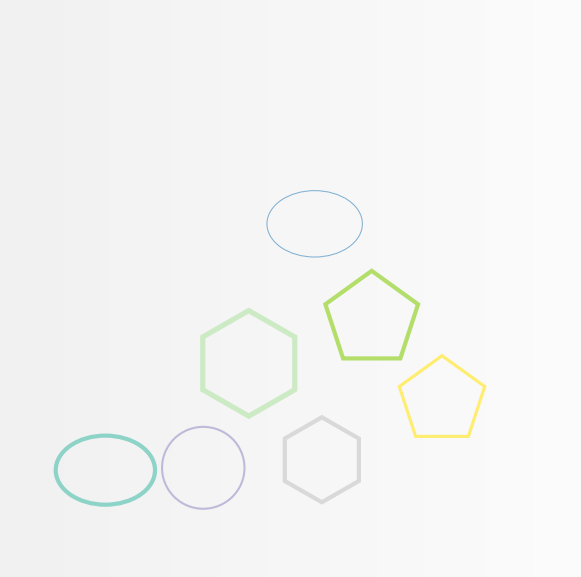[{"shape": "oval", "thickness": 2, "radius": 0.43, "center": [0.181, 0.185]}, {"shape": "circle", "thickness": 1, "radius": 0.35, "center": [0.35, 0.189]}, {"shape": "oval", "thickness": 0.5, "radius": 0.41, "center": [0.541, 0.612]}, {"shape": "pentagon", "thickness": 2, "radius": 0.42, "center": [0.64, 0.446]}, {"shape": "hexagon", "thickness": 2, "radius": 0.37, "center": [0.554, 0.203]}, {"shape": "hexagon", "thickness": 2.5, "radius": 0.46, "center": [0.428, 0.37]}, {"shape": "pentagon", "thickness": 1.5, "radius": 0.39, "center": [0.76, 0.306]}]